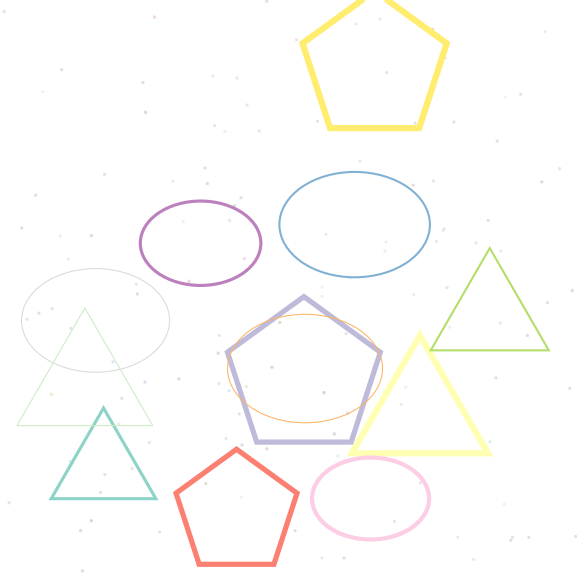[{"shape": "triangle", "thickness": 1.5, "radius": 0.52, "center": [0.179, 0.188]}, {"shape": "triangle", "thickness": 3, "radius": 0.68, "center": [0.727, 0.282]}, {"shape": "pentagon", "thickness": 2.5, "radius": 0.7, "center": [0.526, 0.346]}, {"shape": "pentagon", "thickness": 2.5, "radius": 0.55, "center": [0.41, 0.111]}, {"shape": "oval", "thickness": 1, "radius": 0.65, "center": [0.614, 0.61]}, {"shape": "oval", "thickness": 0.5, "radius": 0.67, "center": [0.528, 0.361]}, {"shape": "triangle", "thickness": 1, "radius": 0.59, "center": [0.848, 0.451]}, {"shape": "oval", "thickness": 2, "radius": 0.51, "center": [0.642, 0.136]}, {"shape": "oval", "thickness": 0.5, "radius": 0.64, "center": [0.165, 0.444]}, {"shape": "oval", "thickness": 1.5, "radius": 0.52, "center": [0.347, 0.578]}, {"shape": "triangle", "thickness": 0.5, "radius": 0.68, "center": [0.147, 0.33]}, {"shape": "pentagon", "thickness": 3, "radius": 0.66, "center": [0.649, 0.884]}]